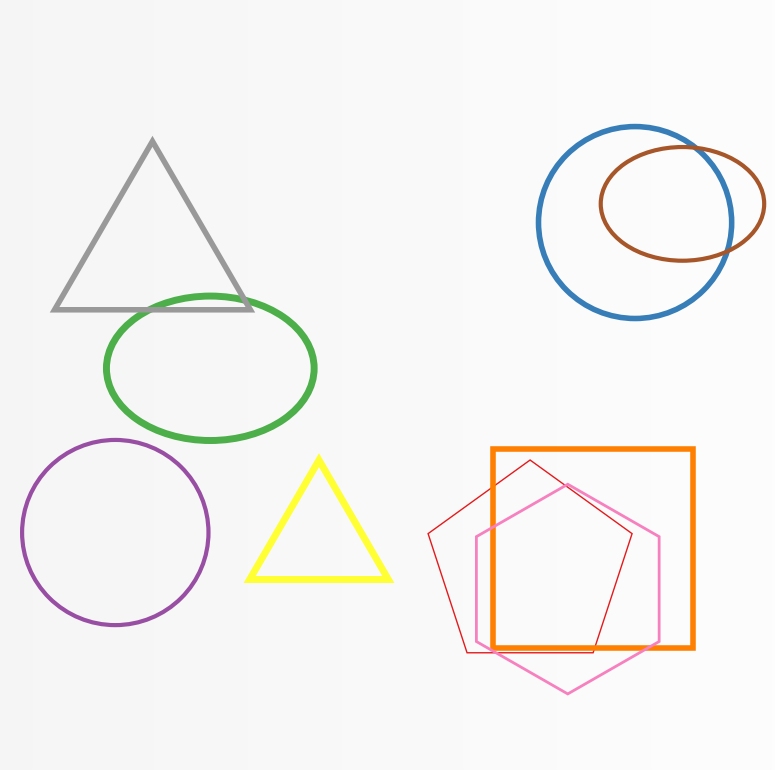[{"shape": "pentagon", "thickness": 0.5, "radius": 0.69, "center": [0.684, 0.264]}, {"shape": "circle", "thickness": 2, "radius": 0.62, "center": [0.819, 0.711]}, {"shape": "oval", "thickness": 2.5, "radius": 0.67, "center": [0.271, 0.522]}, {"shape": "circle", "thickness": 1.5, "radius": 0.6, "center": [0.149, 0.308]}, {"shape": "square", "thickness": 2, "radius": 0.65, "center": [0.765, 0.288]}, {"shape": "triangle", "thickness": 2.5, "radius": 0.52, "center": [0.412, 0.299]}, {"shape": "oval", "thickness": 1.5, "radius": 0.53, "center": [0.881, 0.735]}, {"shape": "hexagon", "thickness": 1, "radius": 0.68, "center": [0.733, 0.235]}, {"shape": "triangle", "thickness": 2, "radius": 0.73, "center": [0.197, 0.671]}]